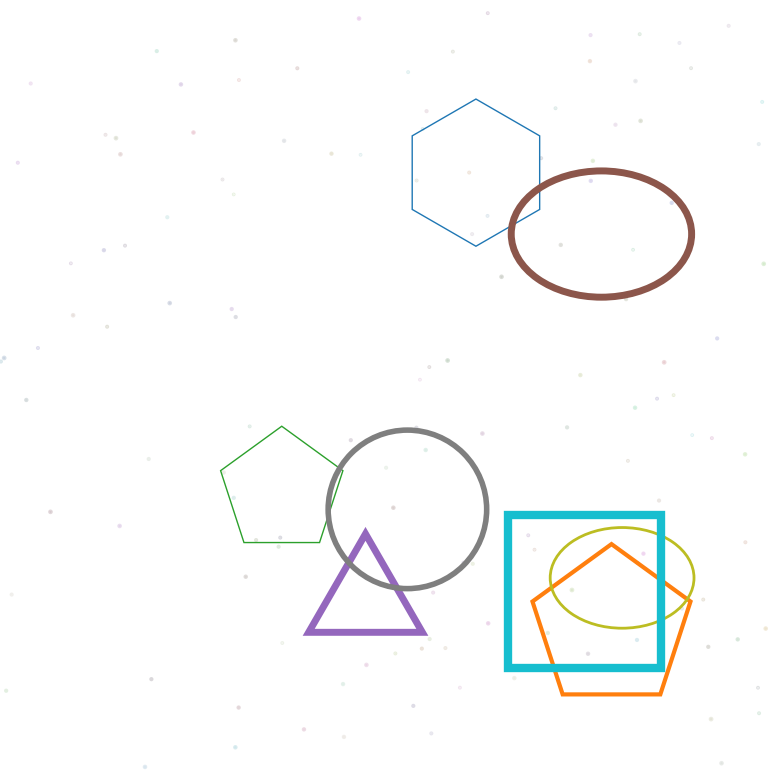[{"shape": "hexagon", "thickness": 0.5, "radius": 0.48, "center": [0.618, 0.776]}, {"shape": "pentagon", "thickness": 1.5, "radius": 0.54, "center": [0.794, 0.185]}, {"shape": "pentagon", "thickness": 0.5, "radius": 0.42, "center": [0.366, 0.363]}, {"shape": "triangle", "thickness": 2.5, "radius": 0.43, "center": [0.475, 0.221]}, {"shape": "oval", "thickness": 2.5, "radius": 0.59, "center": [0.781, 0.696]}, {"shape": "circle", "thickness": 2, "radius": 0.51, "center": [0.529, 0.338]}, {"shape": "oval", "thickness": 1, "radius": 0.47, "center": [0.808, 0.25]}, {"shape": "square", "thickness": 3, "radius": 0.5, "center": [0.759, 0.232]}]